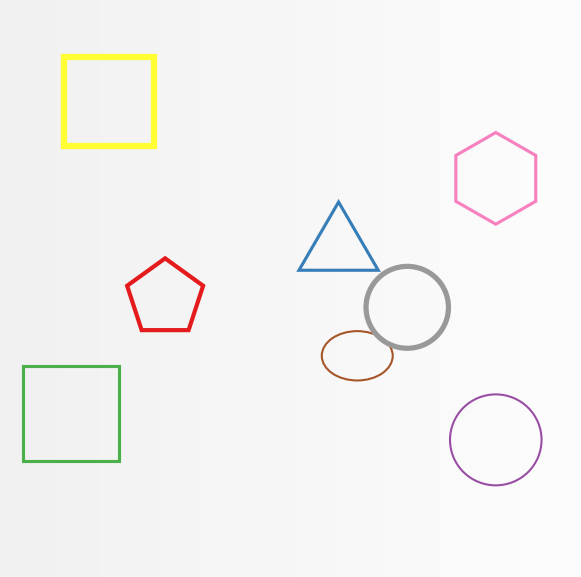[{"shape": "pentagon", "thickness": 2, "radius": 0.34, "center": [0.284, 0.483]}, {"shape": "triangle", "thickness": 1.5, "radius": 0.39, "center": [0.583, 0.571]}, {"shape": "square", "thickness": 1.5, "radius": 0.41, "center": [0.122, 0.283]}, {"shape": "circle", "thickness": 1, "radius": 0.39, "center": [0.853, 0.237]}, {"shape": "square", "thickness": 3, "radius": 0.39, "center": [0.187, 0.823]}, {"shape": "oval", "thickness": 1, "radius": 0.31, "center": [0.615, 0.383]}, {"shape": "hexagon", "thickness": 1.5, "radius": 0.4, "center": [0.853, 0.69]}, {"shape": "circle", "thickness": 2.5, "radius": 0.35, "center": [0.701, 0.467]}]